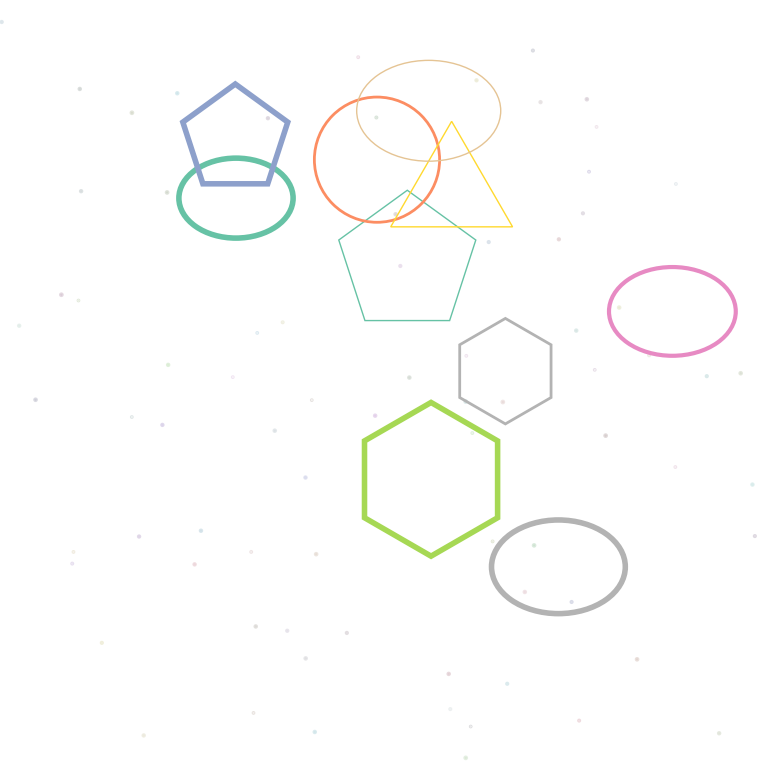[{"shape": "pentagon", "thickness": 0.5, "radius": 0.47, "center": [0.529, 0.659]}, {"shape": "oval", "thickness": 2, "radius": 0.37, "center": [0.306, 0.743]}, {"shape": "circle", "thickness": 1, "radius": 0.41, "center": [0.49, 0.793]}, {"shape": "pentagon", "thickness": 2, "radius": 0.36, "center": [0.306, 0.819]}, {"shape": "oval", "thickness": 1.5, "radius": 0.41, "center": [0.873, 0.596]}, {"shape": "hexagon", "thickness": 2, "radius": 0.5, "center": [0.56, 0.378]}, {"shape": "triangle", "thickness": 0.5, "radius": 0.46, "center": [0.587, 0.751]}, {"shape": "oval", "thickness": 0.5, "radius": 0.47, "center": [0.557, 0.856]}, {"shape": "hexagon", "thickness": 1, "radius": 0.34, "center": [0.656, 0.518]}, {"shape": "oval", "thickness": 2, "radius": 0.43, "center": [0.725, 0.264]}]